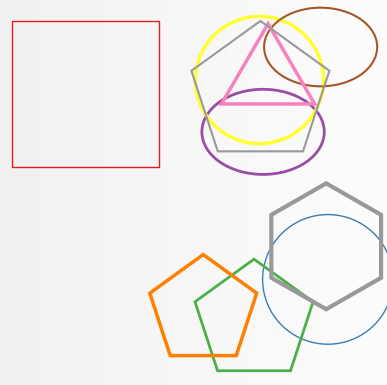[{"shape": "square", "thickness": 1, "radius": 0.95, "center": [0.221, 0.755]}, {"shape": "circle", "thickness": 1, "radius": 0.84, "center": [0.846, 0.274]}, {"shape": "pentagon", "thickness": 2, "radius": 0.8, "center": [0.656, 0.167]}, {"shape": "oval", "thickness": 2, "radius": 0.79, "center": [0.679, 0.658]}, {"shape": "pentagon", "thickness": 2.5, "radius": 0.73, "center": [0.525, 0.194]}, {"shape": "circle", "thickness": 2.5, "radius": 0.83, "center": [0.67, 0.792]}, {"shape": "oval", "thickness": 1.5, "radius": 0.73, "center": [0.827, 0.878]}, {"shape": "triangle", "thickness": 2.5, "radius": 0.69, "center": [0.692, 0.799]}, {"shape": "hexagon", "thickness": 3, "radius": 0.82, "center": [0.842, 0.36]}, {"shape": "pentagon", "thickness": 1.5, "radius": 0.94, "center": [0.672, 0.758]}]